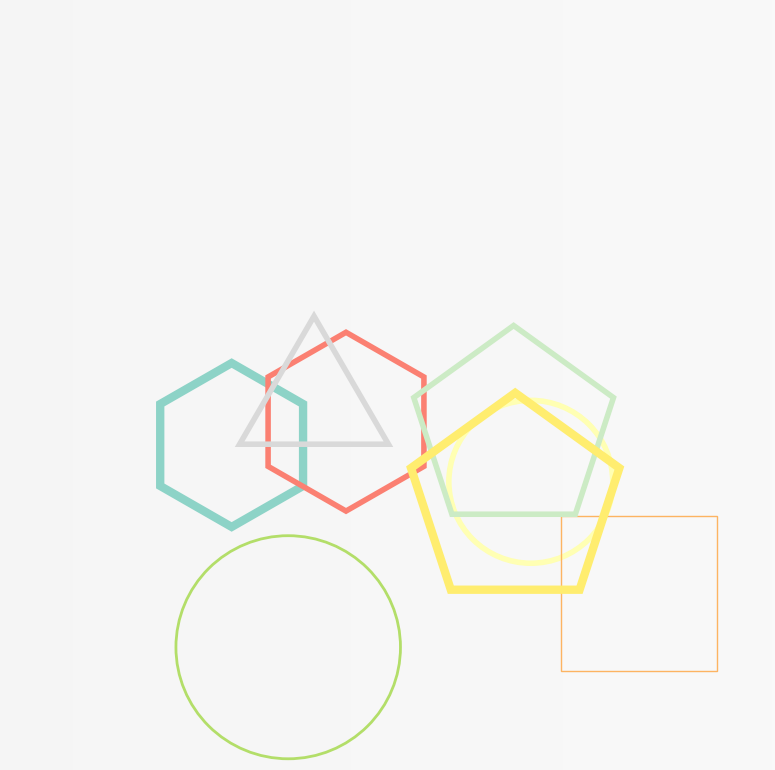[{"shape": "hexagon", "thickness": 3, "radius": 0.53, "center": [0.299, 0.422]}, {"shape": "circle", "thickness": 2, "radius": 0.53, "center": [0.685, 0.374]}, {"shape": "hexagon", "thickness": 2, "radius": 0.58, "center": [0.446, 0.452]}, {"shape": "square", "thickness": 0.5, "radius": 0.5, "center": [0.825, 0.229]}, {"shape": "circle", "thickness": 1, "radius": 0.72, "center": [0.372, 0.159]}, {"shape": "triangle", "thickness": 2, "radius": 0.55, "center": [0.405, 0.479]}, {"shape": "pentagon", "thickness": 2, "radius": 0.68, "center": [0.663, 0.442]}, {"shape": "pentagon", "thickness": 3, "radius": 0.71, "center": [0.665, 0.348]}]